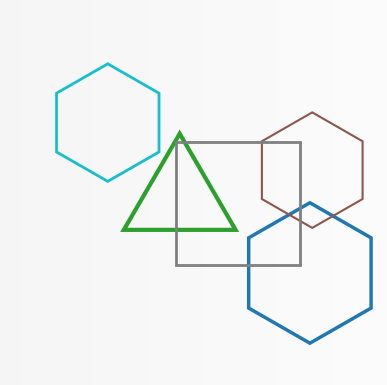[{"shape": "hexagon", "thickness": 2.5, "radius": 0.91, "center": [0.8, 0.291]}, {"shape": "triangle", "thickness": 3, "radius": 0.83, "center": [0.464, 0.486]}, {"shape": "hexagon", "thickness": 1.5, "radius": 0.75, "center": [0.806, 0.558]}, {"shape": "square", "thickness": 2, "radius": 0.8, "center": [0.615, 0.47]}, {"shape": "hexagon", "thickness": 2, "radius": 0.76, "center": [0.278, 0.682]}]